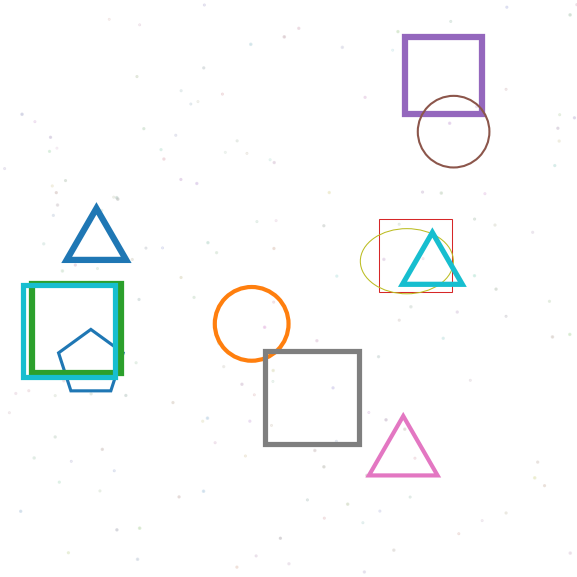[{"shape": "triangle", "thickness": 3, "radius": 0.3, "center": [0.167, 0.579]}, {"shape": "pentagon", "thickness": 1.5, "radius": 0.29, "center": [0.157, 0.37]}, {"shape": "circle", "thickness": 2, "radius": 0.32, "center": [0.436, 0.438]}, {"shape": "square", "thickness": 3, "radius": 0.38, "center": [0.133, 0.431]}, {"shape": "square", "thickness": 0.5, "radius": 0.32, "center": [0.719, 0.557]}, {"shape": "square", "thickness": 3, "radius": 0.33, "center": [0.768, 0.868]}, {"shape": "circle", "thickness": 1, "radius": 0.31, "center": [0.785, 0.771]}, {"shape": "triangle", "thickness": 2, "radius": 0.34, "center": [0.698, 0.21]}, {"shape": "square", "thickness": 2.5, "radius": 0.4, "center": [0.541, 0.311]}, {"shape": "oval", "thickness": 0.5, "radius": 0.4, "center": [0.705, 0.547]}, {"shape": "square", "thickness": 2.5, "radius": 0.4, "center": [0.12, 0.426]}, {"shape": "triangle", "thickness": 2.5, "radius": 0.3, "center": [0.749, 0.537]}]